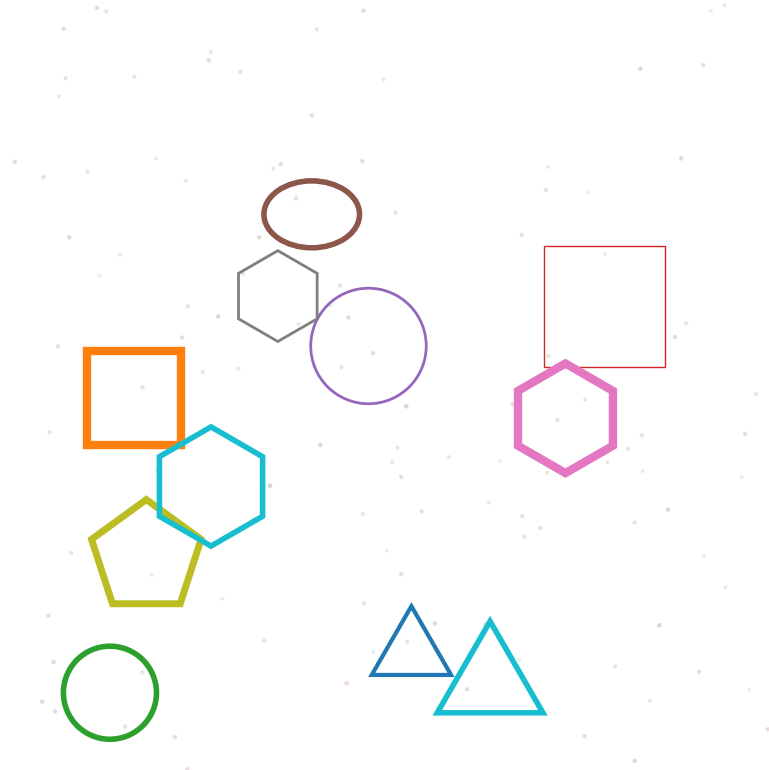[{"shape": "triangle", "thickness": 1.5, "radius": 0.3, "center": [0.534, 0.153]}, {"shape": "square", "thickness": 3, "radius": 0.31, "center": [0.174, 0.483]}, {"shape": "circle", "thickness": 2, "radius": 0.3, "center": [0.143, 0.1]}, {"shape": "square", "thickness": 0.5, "radius": 0.39, "center": [0.785, 0.602]}, {"shape": "circle", "thickness": 1, "radius": 0.38, "center": [0.479, 0.551]}, {"shape": "oval", "thickness": 2, "radius": 0.31, "center": [0.405, 0.722]}, {"shape": "hexagon", "thickness": 3, "radius": 0.36, "center": [0.734, 0.457]}, {"shape": "hexagon", "thickness": 1, "radius": 0.29, "center": [0.361, 0.615]}, {"shape": "pentagon", "thickness": 2.5, "radius": 0.37, "center": [0.19, 0.276]}, {"shape": "hexagon", "thickness": 2, "radius": 0.39, "center": [0.274, 0.368]}, {"shape": "triangle", "thickness": 2, "radius": 0.4, "center": [0.636, 0.114]}]